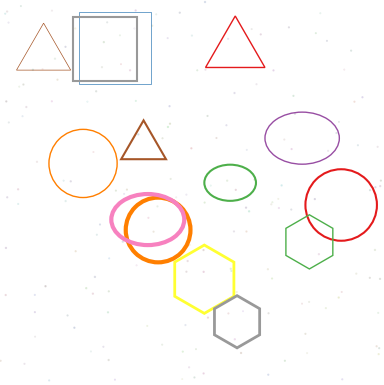[{"shape": "triangle", "thickness": 1, "radius": 0.45, "center": [0.611, 0.869]}, {"shape": "circle", "thickness": 1.5, "radius": 0.46, "center": [0.886, 0.468]}, {"shape": "square", "thickness": 0.5, "radius": 0.47, "center": [0.298, 0.875]}, {"shape": "hexagon", "thickness": 1, "radius": 0.35, "center": [0.804, 0.372]}, {"shape": "oval", "thickness": 1.5, "radius": 0.34, "center": [0.598, 0.525]}, {"shape": "oval", "thickness": 1, "radius": 0.48, "center": [0.785, 0.641]}, {"shape": "circle", "thickness": 3, "radius": 0.42, "center": [0.411, 0.403]}, {"shape": "circle", "thickness": 1, "radius": 0.44, "center": [0.216, 0.575]}, {"shape": "hexagon", "thickness": 2, "radius": 0.44, "center": [0.531, 0.275]}, {"shape": "triangle", "thickness": 1.5, "radius": 0.34, "center": [0.373, 0.62]}, {"shape": "triangle", "thickness": 0.5, "radius": 0.41, "center": [0.113, 0.859]}, {"shape": "oval", "thickness": 3, "radius": 0.47, "center": [0.384, 0.43]}, {"shape": "hexagon", "thickness": 2, "radius": 0.34, "center": [0.616, 0.164]}, {"shape": "square", "thickness": 1.5, "radius": 0.42, "center": [0.273, 0.872]}]